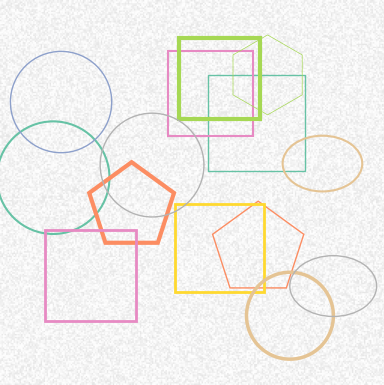[{"shape": "circle", "thickness": 1.5, "radius": 0.73, "center": [0.138, 0.538]}, {"shape": "square", "thickness": 1, "radius": 0.63, "center": [0.666, 0.681]}, {"shape": "pentagon", "thickness": 1, "radius": 0.62, "center": [0.671, 0.353]}, {"shape": "pentagon", "thickness": 3, "radius": 0.58, "center": [0.342, 0.463]}, {"shape": "circle", "thickness": 1, "radius": 0.66, "center": [0.159, 0.735]}, {"shape": "square", "thickness": 1.5, "radius": 0.55, "center": [0.547, 0.758]}, {"shape": "square", "thickness": 2, "radius": 0.59, "center": [0.236, 0.285]}, {"shape": "square", "thickness": 3, "radius": 0.52, "center": [0.57, 0.795]}, {"shape": "hexagon", "thickness": 0.5, "radius": 0.52, "center": [0.695, 0.805]}, {"shape": "square", "thickness": 2, "radius": 0.58, "center": [0.571, 0.356]}, {"shape": "oval", "thickness": 1.5, "radius": 0.52, "center": [0.838, 0.575]}, {"shape": "circle", "thickness": 2.5, "radius": 0.56, "center": [0.753, 0.18]}, {"shape": "oval", "thickness": 1, "radius": 0.56, "center": [0.865, 0.257]}, {"shape": "circle", "thickness": 1, "radius": 0.67, "center": [0.395, 0.571]}]